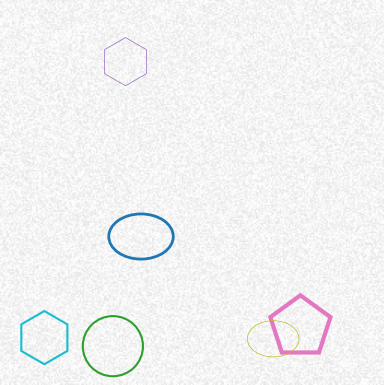[{"shape": "oval", "thickness": 2, "radius": 0.42, "center": [0.366, 0.386]}, {"shape": "circle", "thickness": 1.5, "radius": 0.39, "center": [0.293, 0.101]}, {"shape": "hexagon", "thickness": 0.5, "radius": 0.31, "center": [0.326, 0.84]}, {"shape": "pentagon", "thickness": 3, "radius": 0.41, "center": [0.78, 0.151]}, {"shape": "oval", "thickness": 0.5, "radius": 0.34, "center": [0.71, 0.12]}, {"shape": "hexagon", "thickness": 1.5, "radius": 0.35, "center": [0.115, 0.123]}]